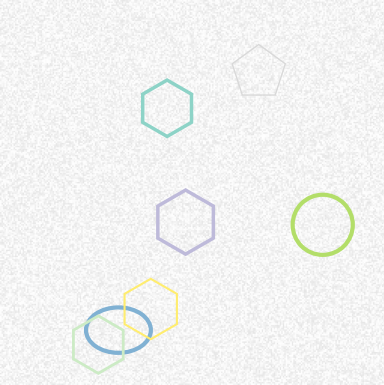[{"shape": "hexagon", "thickness": 2.5, "radius": 0.37, "center": [0.434, 0.719]}, {"shape": "hexagon", "thickness": 2.5, "radius": 0.42, "center": [0.482, 0.423]}, {"shape": "oval", "thickness": 3, "radius": 0.42, "center": [0.308, 0.143]}, {"shape": "circle", "thickness": 3, "radius": 0.39, "center": [0.838, 0.416]}, {"shape": "pentagon", "thickness": 1, "radius": 0.36, "center": [0.672, 0.812]}, {"shape": "hexagon", "thickness": 2, "radius": 0.37, "center": [0.255, 0.105]}, {"shape": "hexagon", "thickness": 1.5, "radius": 0.39, "center": [0.392, 0.197]}]